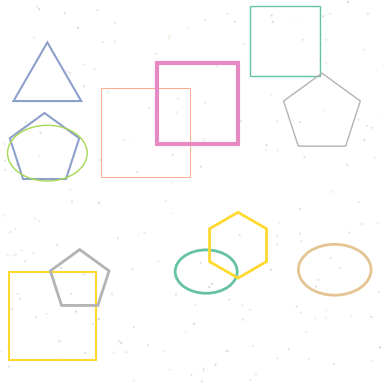[{"shape": "square", "thickness": 1, "radius": 0.46, "center": [0.74, 0.894]}, {"shape": "oval", "thickness": 2, "radius": 0.4, "center": [0.536, 0.295]}, {"shape": "square", "thickness": 0.5, "radius": 0.58, "center": [0.378, 0.655]}, {"shape": "triangle", "thickness": 1.5, "radius": 0.51, "center": [0.123, 0.788]}, {"shape": "pentagon", "thickness": 1.5, "radius": 0.47, "center": [0.116, 0.612]}, {"shape": "square", "thickness": 3, "radius": 0.53, "center": [0.513, 0.731]}, {"shape": "oval", "thickness": 1, "radius": 0.52, "center": [0.123, 0.602]}, {"shape": "square", "thickness": 1.5, "radius": 0.57, "center": [0.136, 0.179]}, {"shape": "hexagon", "thickness": 2, "radius": 0.43, "center": [0.618, 0.363]}, {"shape": "oval", "thickness": 2, "radius": 0.47, "center": [0.869, 0.299]}, {"shape": "pentagon", "thickness": 1, "radius": 0.52, "center": [0.836, 0.705]}, {"shape": "pentagon", "thickness": 2, "radius": 0.4, "center": [0.207, 0.272]}]